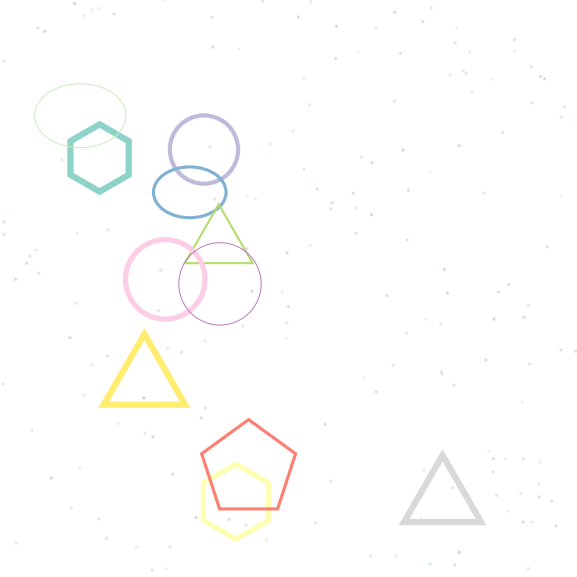[{"shape": "hexagon", "thickness": 3, "radius": 0.29, "center": [0.172, 0.726]}, {"shape": "hexagon", "thickness": 2.5, "radius": 0.32, "center": [0.409, 0.13]}, {"shape": "circle", "thickness": 2, "radius": 0.3, "center": [0.353, 0.74]}, {"shape": "pentagon", "thickness": 1.5, "radius": 0.43, "center": [0.43, 0.187]}, {"shape": "oval", "thickness": 1.5, "radius": 0.31, "center": [0.329, 0.666]}, {"shape": "triangle", "thickness": 1, "radius": 0.34, "center": [0.379, 0.577]}, {"shape": "circle", "thickness": 2.5, "radius": 0.34, "center": [0.286, 0.515]}, {"shape": "triangle", "thickness": 3, "radius": 0.39, "center": [0.766, 0.134]}, {"shape": "circle", "thickness": 0.5, "radius": 0.36, "center": [0.381, 0.508]}, {"shape": "oval", "thickness": 0.5, "radius": 0.4, "center": [0.139, 0.799]}, {"shape": "triangle", "thickness": 3, "radius": 0.41, "center": [0.25, 0.339]}]